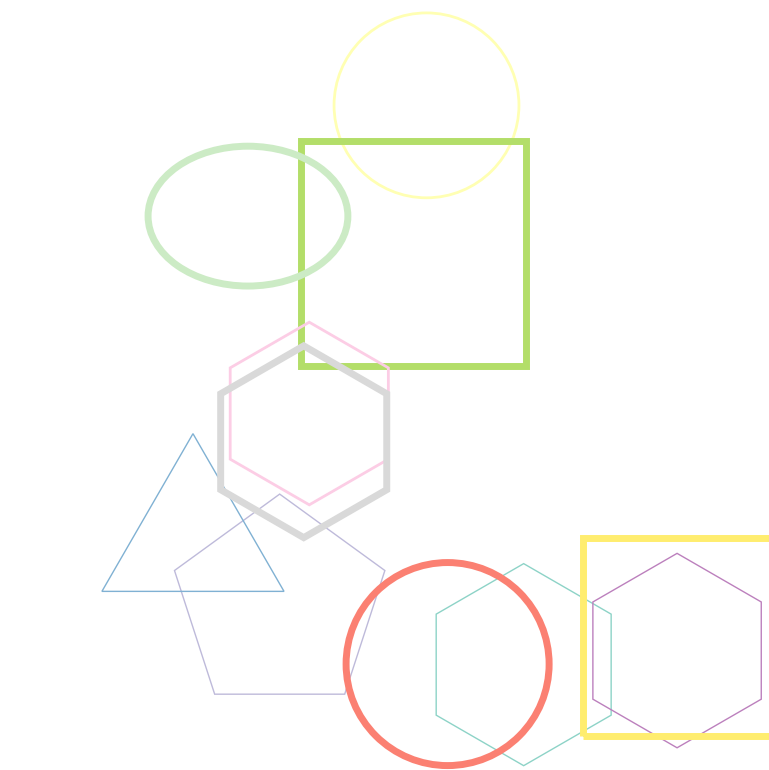[{"shape": "hexagon", "thickness": 0.5, "radius": 0.66, "center": [0.68, 0.137]}, {"shape": "circle", "thickness": 1, "radius": 0.6, "center": [0.554, 0.863]}, {"shape": "pentagon", "thickness": 0.5, "radius": 0.72, "center": [0.363, 0.215]}, {"shape": "circle", "thickness": 2.5, "radius": 0.66, "center": [0.581, 0.138]}, {"shape": "triangle", "thickness": 0.5, "radius": 0.68, "center": [0.251, 0.3]}, {"shape": "square", "thickness": 2.5, "radius": 0.73, "center": [0.537, 0.671]}, {"shape": "hexagon", "thickness": 1, "radius": 0.59, "center": [0.402, 0.463]}, {"shape": "hexagon", "thickness": 2.5, "radius": 0.62, "center": [0.394, 0.426]}, {"shape": "hexagon", "thickness": 0.5, "radius": 0.63, "center": [0.879, 0.155]}, {"shape": "oval", "thickness": 2.5, "radius": 0.65, "center": [0.322, 0.719]}, {"shape": "square", "thickness": 2.5, "radius": 0.64, "center": [0.885, 0.172]}]